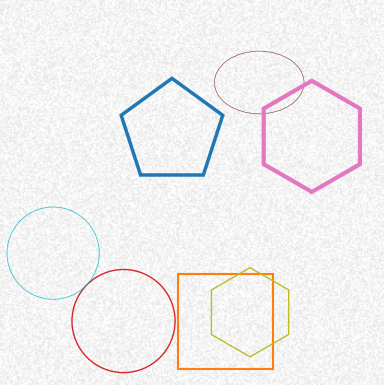[{"shape": "pentagon", "thickness": 2.5, "radius": 0.69, "center": [0.447, 0.658]}, {"shape": "square", "thickness": 1.5, "radius": 0.62, "center": [0.586, 0.164]}, {"shape": "circle", "thickness": 1, "radius": 0.67, "center": [0.321, 0.166]}, {"shape": "oval", "thickness": 0.5, "radius": 0.58, "center": [0.673, 0.786]}, {"shape": "hexagon", "thickness": 3, "radius": 0.72, "center": [0.81, 0.646]}, {"shape": "hexagon", "thickness": 1, "radius": 0.58, "center": [0.649, 0.189]}, {"shape": "circle", "thickness": 0.5, "radius": 0.6, "center": [0.138, 0.342]}]